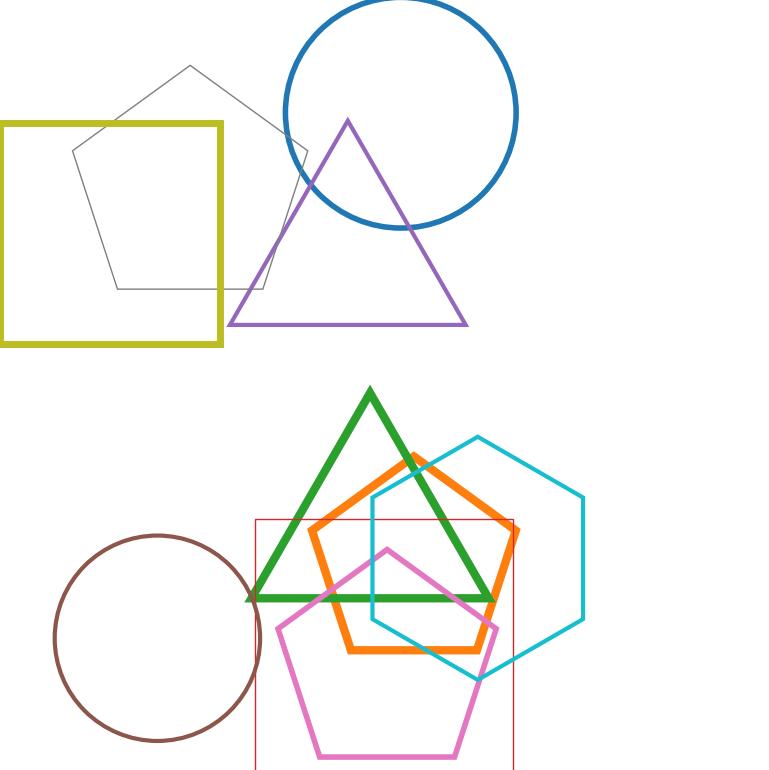[{"shape": "circle", "thickness": 2, "radius": 0.75, "center": [0.52, 0.854]}, {"shape": "pentagon", "thickness": 3, "radius": 0.7, "center": [0.538, 0.268]}, {"shape": "triangle", "thickness": 3, "radius": 0.89, "center": [0.481, 0.312]}, {"shape": "square", "thickness": 0.5, "radius": 0.84, "center": [0.499, 0.159]}, {"shape": "triangle", "thickness": 1.5, "radius": 0.88, "center": [0.452, 0.666]}, {"shape": "circle", "thickness": 1.5, "radius": 0.67, "center": [0.204, 0.171]}, {"shape": "pentagon", "thickness": 2, "radius": 0.74, "center": [0.503, 0.137]}, {"shape": "pentagon", "thickness": 0.5, "radius": 0.8, "center": [0.247, 0.754]}, {"shape": "square", "thickness": 2.5, "radius": 0.72, "center": [0.143, 0.697]}, {"shape": "hexagon", "thickness": 1.5, "radius": 0.79, "center": [0.62, 0.275]}]